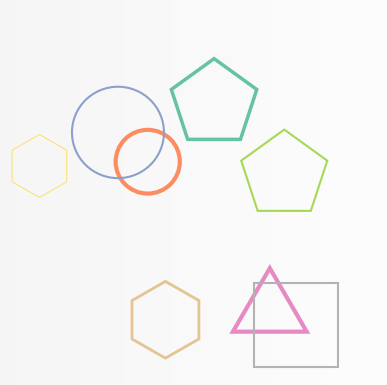[{"shape": "pentagon", "thickness": 2.5, "radius": 0.58, "center": [0.552, 0.732]}, {"shape": "circle", "thickness": 3, "radius": 0.41, "center": [0.381, 0.58]}, {"shape": "circle", "thickness": 1.5, "radius": 0.59, "center": [0.304, 0.656]}, {"shape": "triangle", "thickness": 3, "radius": 0.55, "center": [0.696, 0.193]}, {"shape": "pentagon", "thickness": 1.5, "radius": 0.58, "center": [0.734, 0.547]}, {"shape": "hexagon", "thickness": 0.5, "radius": 0.41, "center": [0.102, 0.569]}, {"shape": "hexagon", "thickness": 2, "radius": 0.5, "center": [0.427, 0.169]}, {"shape": "square", "thickness": 1.5, "radius": 0.55, "center": [0.764, 0.156]}]